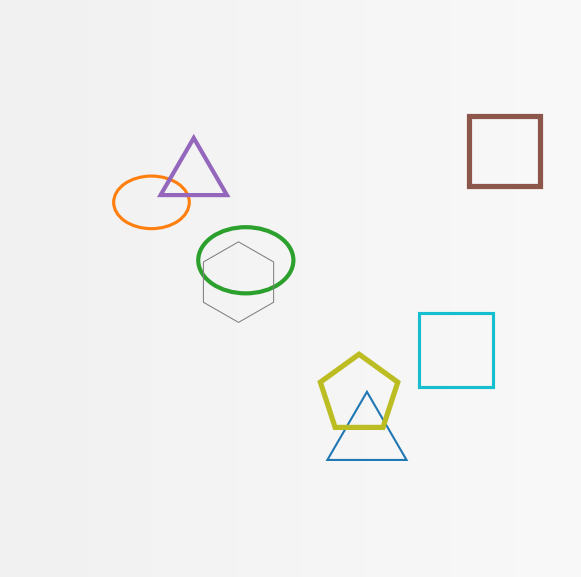[{"shape": "triangle", "thickness": 1, "radius": 0.39, "center": [0.631, 0.242]}, {"shape": "oval", "thickness": 1.5, "radius": 0.33, "center": [0.261, 0.649]}, {"shape": "oval", "thickness": 2, "radius": 0.41, "center": [0.423, 0.548]}, {"shape": "triangle", "thickness": 2, "radius": 0.33, "center": [0.333, 0.694]}, {"shape": "square", "thickness": 2.5, "radius": 0.3, "center": [0.868, 0.738]}, {"shape": "hexagon", "thickness": 0.5, "radius": 0.35, "center": [0.41, 0.511]}, {"shape": "pentagon", "thickness": 2.5, "radius": 0.35, "center": [0.618, 0.316]}, {"shape": "square", "thickness": 1.5, "radius": 0.32, "center": [0.784, 0.394]}]